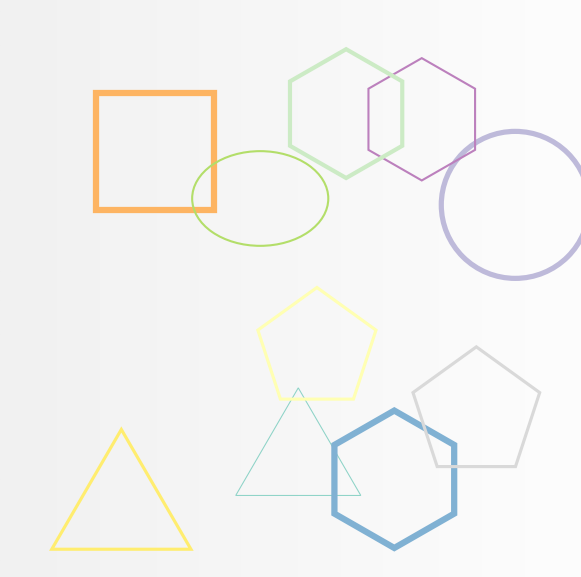[{"shape": "triangle", "thickness": 0.5, "radius": 0.62, "center": [0.513, 0.203]}, {"shape": "pentagon", "thickness": 1.5, "radius": 0.53, "center": [0.545, 0.394]}, {"shape": "circle", "thickness": 2.5, "radius": 0.64, "center": [0.886, 0.644]}, {"shape": "hexagon", "thickness": 3, "radius": 0.59, "center": [0.678, 0.169]}, {"shape": "square", "thickness": 3, "radius": 0.51, "center": [0.267, 0.736]}, {"shape": "oval", "thickness": 1, "radius": 0.59, "center": [0.448, 0.655]}, {"shape": "pentagon", "thickness": 1.5, "radius": 0.57, "center": [0.82, 0.284]}, {"shape": "hexagon", "thickness": 1, "radius": 0.53, "center": [0.726, 0.793]}, {"shape": "hexagon", "thickness": 2, "radius": 0.56, "center": [0.595, 0.802]}, {"shape": "triangle", "thickness": 1.5, "radius": 0.69, "center": [0.209, 0.117]}]